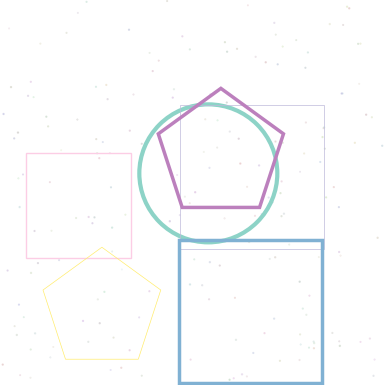[{"shape": "circle", "thickness": 3, "radius": 0.9, "center": [0.541, 0.55]}, {"shape": "square", "thickness": 0.5, "radius": 0.93, "center": [0.654, 0.54]}, {"shape": "square", "thickness": 2.5, "radius": 0.93, "center": [0.651, 0.19]}, {"shape": "square", "thickness": 1, "radius": 0.68, "center": [0.204, 0.466]}, {"shape": "pentagon", "thickness": 2.5, "radius": 0.85, "center": [0.574, 0.599]}, {"shape": "pentagon", "thickness": 0.5, "radius": 0.8, "center": [0.265, 0.197]}]